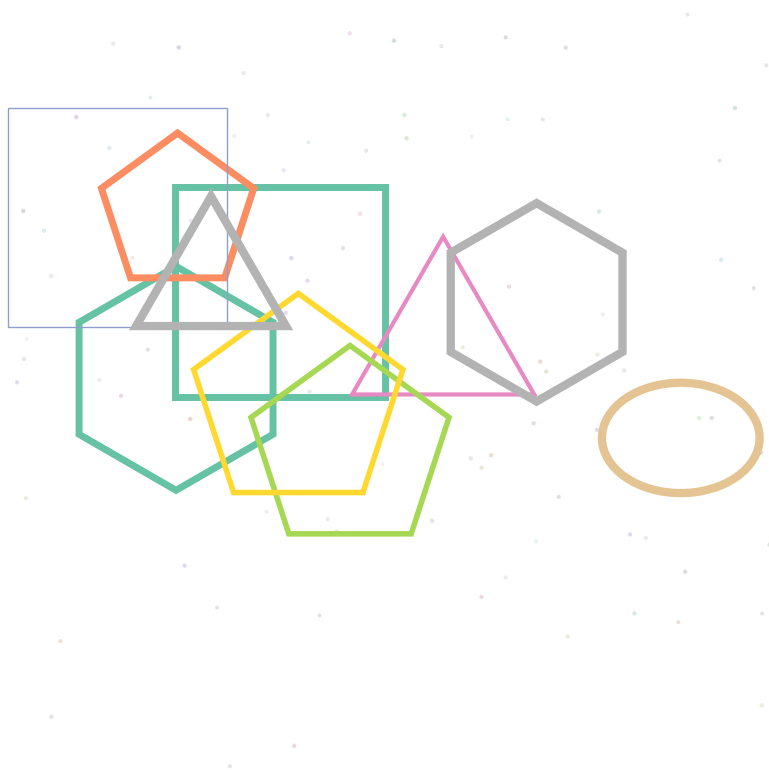[{"shape": "square", "thickness": 2.5, "radius": 0.68, "center": [0.363, 0.621]}, {"shape": "hexagon", "thickness": 2.5, "radius": 0.73, "center": [0.229, 0.509]}, {"shape": "pentagon", "thickness": 2.5, "radius": 0.52, "center": [0.231, 0.723]}, {"shape": "square", "thickness": 0.5, "radius": 0.71, "center": [0.153, 0.717]}, {"shape": "triangle", "thickness": 1.5, "radius": 0.68, "center": [0.575, 0.556]}, {"shape": "pentagon", "thickness": 2, "radius": 0.68, "center": [0.455, 0.416]}, {"shape": "pentagon", "thickness": 2, "radius": 0.71, "center": [0.387, 0.476]}, {"shape": "oval", "thickness": 3, "radius": 0.51, "center": [0.884, 0.431]}, {"shape": "hexagon", "thickness": 3, "radius": 0.64, "center": [0.697, 0.607]}, {"shape": "triangle", "thickness": 3, "radius": 0.56, "center": [0.274, 0.633]}]